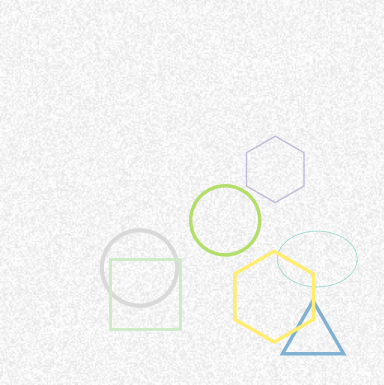[{"shape": "oval", "thickness": 0.5, "radius": 0.52, "center": [0.824, 0.327]}, {"shape": "hexagon", "thickness": 1, "radius": 0.43, "center": [0.715, 0.56]}, {"shape": "triangle", "thickness": 2.5, "radius": 0.46, "center": [0.813, 0.127]}, {"shape": "circle", "thickness": 2.5, "radius": 0.45, "center": [0.585, 0.428]}, {"shape": "circle", "thickness": 3, "radius": 0.49, "center": [0.362, 0.304]}, {"shape": "square", "thickness": 2, "radius": 0.46, "center": [0.376, 0.237]}, {"shape": "hexagon", "thickness": 2.5, "radius": 0.59, "center": [0.712, 0.229]}]